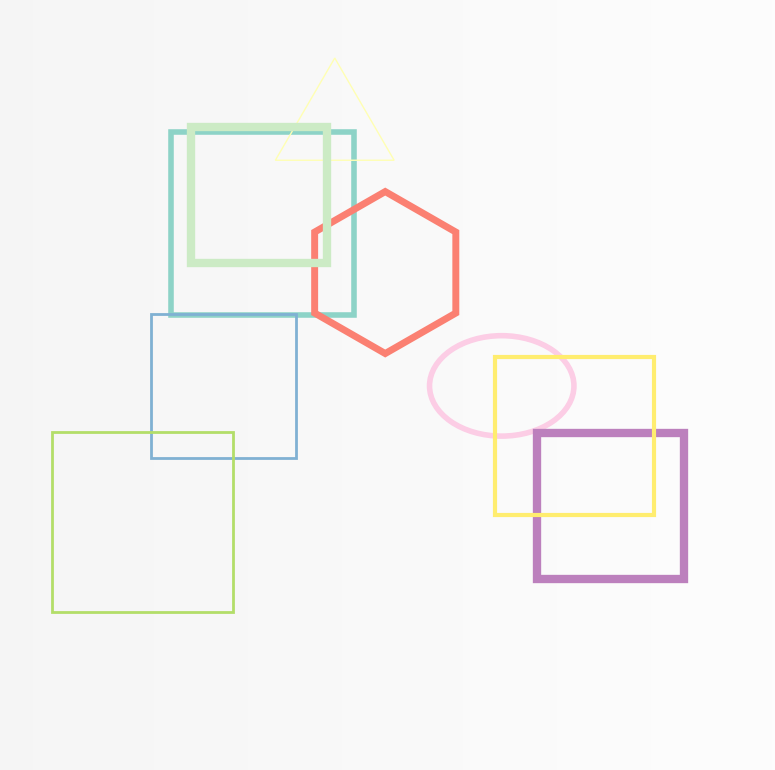[{"shape": "square", "thickness": 2, "radius": 0.59, "center": [0.339, 0.71]}, {"shape": "triangle", "thickness": 0.5, "radius": 0.44, "center": [0.432, 0.836]}, {"shape": "hexagon", "thickness": 2.5, "radius": 0.53, "center": [0.497, 0.646]}, {"shape": "square", "thickness": 1, "radius": 0.47, "center": [0.289, 0.499]}, {"shape": "square", "thickness": 1, "radius": 0.58, "center": [0.184, 0.322]}, {"shape": "oval", "thickness": 2, "radius": 0.47, "center": [0.647, 0.499]}, {"shape": "square", "thickness": 3, "radius": 0.48, "center": [0.788, 0.343]}, {"shape": "square", "thickness": 3, "radius": 0.44, "center": [0.334, 0.747]}, {"shape": "square", "thickness": 1.5, "radius": 0.51, "center": [0.741, 0.433]}]